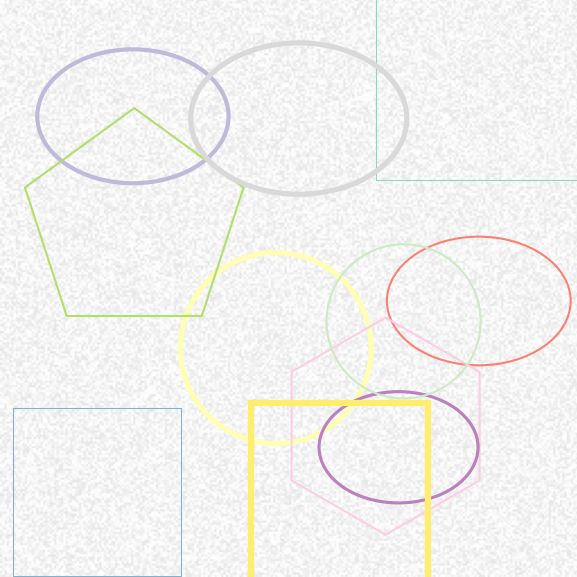[{"shape": "square", "thickness": 0.5, "radius": 0.91, "center": [0.833, 0.87]}, {"shape": "circle", "thickness": 2.5, "radius": 0.83, "center": [0.478, 0.396]}, {"shape": "oval", "thickness": 2, "radius": 0.83, "center": [0.23, 0.798]}, {"shape": "oval", "thickness": 1, "radius": 0.8, "center": [0.829, 0.478]}, {"shape": "square", "thickness": 0.5, "radius": 0.73, "center": [0.168, 0.148]}, {"shape": "pentagon", "thickness": 1, "radius": 0.99, "center": [0.232, 0.613]}, {"shape": "hexagon", "thickness": 1, "radius": 0.94, "center": [0.668, 0.261]}, {"shape": "oval", "thickness": 2.5, "radius": 0.94, "center": [0.517, 0.794]}, {"shape": "oval", "thickness": 1.5, "radius": 0.69, "center": [0.69, 0.225]}, {"shape": "circle", "thickness": 1, "radius": 0.67, "center": [0.699, 0.443]}, {"shape": "square", "thickness": 3, "radius": 0.76, "center": [0.588, 0.148]}]